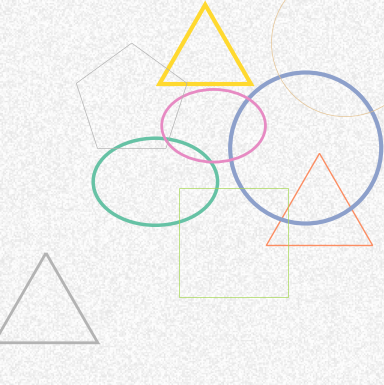[{"shape": "oval", "thickness": 2.5, "radius": 0.81, "center": [0.404, 0.528]}, {"shape": "triangle", "thickness": 1, "radius": 0.8, "center": [0.83, 0.442]}, {"shape": "circle", "thickness": 3, "radius": 0.98, "center": [0.794, 0.616]}, {"shape": "oval", "thickness": 2, "radius": 0.67, "center": [0.555, 0.673]}, {"shape": "square", "thickness": 0.5, "radius": 0.71, "center": [0.606, 0.37]}, {"shape": "triangle", "thickness": 3, "radius": 0.69, "center": [0.533, 0.85]}, {"shape": "circle", "thickness": 0.5, "radius": 0.96, "center": [0.897, 0.889]}, {"shape": "triangle", "thickness": 2, "radius": 0.78, "center": [0.119, 0.187]}, {"shape": "pentagon", "thickness": 0.5, "radius": 0.76, "center": [0.342, 0.737]}]